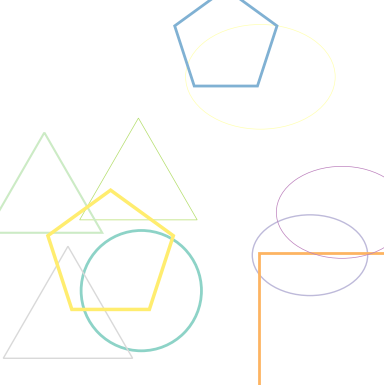[{"shape": "circle", "thickness": 2, "radius": 0.78, "center": [0.367, 0.245]}, {"shape": "oval", "thickness": 0.5, "radius": 0.97, "center": [0.676, 0.8]}, {"shape": "oval", "thickness": 1, "radius": 0.75, "center": [0.805, 0.337]}, {"shape": "pentagon", "thickness": 2, "radius": 0.7, "center": [0.587, 0.89]}, {"shape": "square", "thickness": 2, "radius": 0.99, "center": [0.871, 0.145]}, {"shape": "triangle", "thickness": 0.5, "radius": 0.88, "center": [0.36, 0.517]}, {"shape": "triangle", "thickness": 1, "radius": 0.97, "center": [0.176, 0.166]}, {"shape": "oval", "thickness": 0.5, "radius": 0.85, "center": [0.888, 0.448]}, {"shape": "triangle", "thickness": 1.5, "radius": 0.87, "center": [0.115, 0.482]}, {"shape": "pentagon", "thickness": 2.5, "radius": 0.86, "center": [0.287, 0.335]}]